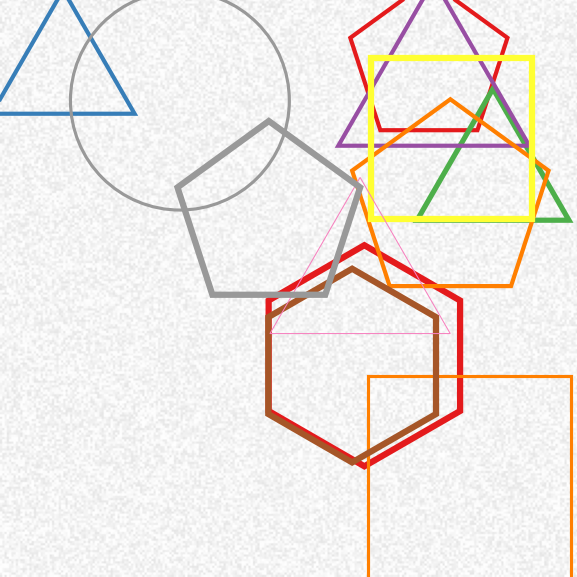[{"shape": "hexagon", "thickness": 3, "radius": 0.96, "center": [0.631, 0.383]}, {"shape": "pentagon", "thickness": 2, "radius": 0.72, "center": [0.743, 0.889]}, {"shape": "triangle", "thickness": 2, "radius": 0.71, "center": [0.109, 0.874]}, {"shape": "triangle", "thickness": 2.5, "radius": 0.76, "center": [0.854, 0.694]}, {"shape": "triangle", "thickness": 2, "radius": 0.95, "center": [0.751, 0.842]}, {"shape": "square", "thickness": 1.5, "radius": 0.88, "center": [0.813, 0.172]}, {"shape": "pentagon", "thickness": 2, "radius": 0.89, "center": [0.78, 0.648]}, {"shape": "square", "thickness": 3, "radius": 0.7, "center": [0.782, 0.76]}, {"shape": "hexagon", "thickness": 3, "radius": 0.84, "center": [0.61, 0.366]}, {"shape": "triangle", "thickness": 0.5, "radius": 0.9, "center": [0.624, 0.512]}, {"shape": "pentagon", "thickness": 3, "radius": 0.83, "center": [0.465, 0.623]}, {"shape": "circle", "thickness": 1.5, "radius": 0.95, "center": [0.312, 0.825]}]